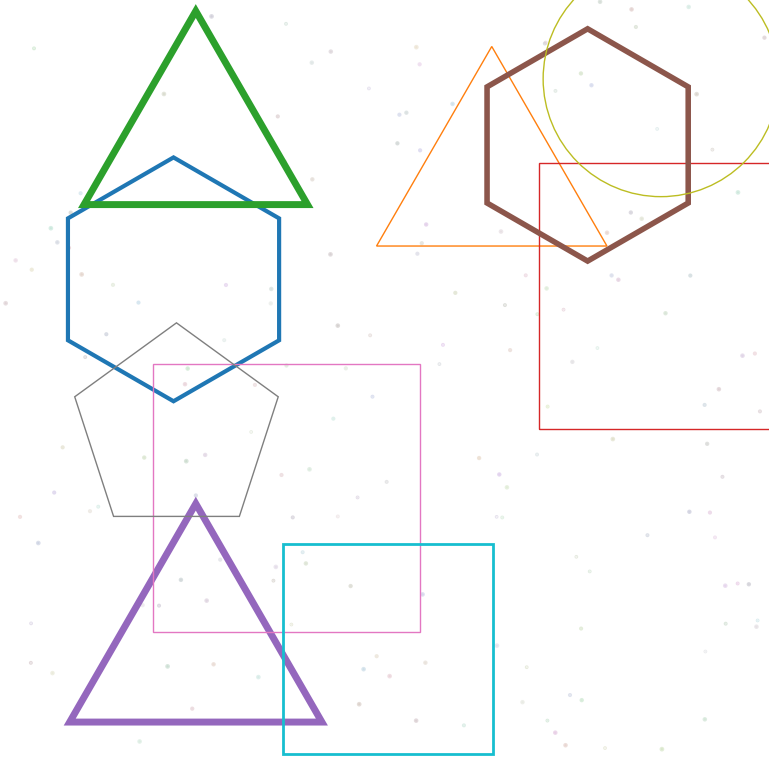[{"shape": "hexagon", "thickness": 1.5, "radius": 0.79, "center": [0.225, 0.637]}, {"shape": "triangle", "thickness": 0.5, "radius": 0.86, "center": [0.639, 0.767]}, {"shape": "triangle", "thickness": 2.5, "radius": 0.84, "center": [0.254, 0.818]}, {"shape": "square", "thickness": 0.5, "radius": 0.86, "center": [0.873, 0.616]}, {"shape": "triangle", "thickness": 2.5, "radius": 0.95, "center": [0.254, 0.157]}, {"shape": "hexagon", "thickness": 2, "radius": 0.75, "center": [0.763, 0.812]}, {"shape": "square", "thickness": 0.5, "radius": 0.87, "center": [0.372, 0.353]}, {"shape": "pentagon", "thickness": 0.5, "radius": 0.69, "center": [0.229, 0.442]}, {"shape": "circle", "thickness": 0.5, "radius": 0.76, "center": [0.858, 0.898]}, {"shape": "square", "thickness": 1, "radius": 0.68, "center": [0.504, 0.157]}]